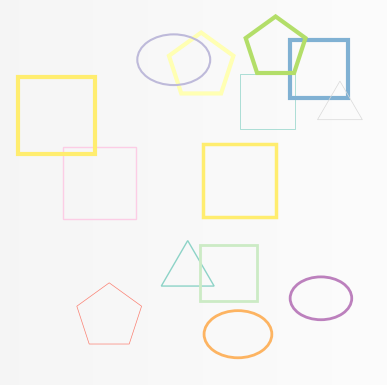[{"shape": "triangle", "thickness": 1, "radius": 0.39, "center": [0.484, 0.296]}, {"shape": "square", "thickness": 0.5, "radius": 0.35, "center": [0.69, 0.736]}, {"shape": "pentagon", "thickness": 3, "radius": 0.44, "center": [0.519, 0.828]}, {"shape": "oval", "thickness": 1.5, "radius": 0.47, "center": [0.448, 0.845]}, {"shape": "pentagon", "thickness": 0.5, "radius": 0.44, "center": [0.282, 0.178]}, {"shape": "square", "thickness": 3, "radius": 0.38, "center": [0.823, 0.82]}, {"shape": "oval", "thickness": 2, "radius": 0.44, "center": [0.614, 0.132]}, {"shape": "pentagon", "thickness": 3, "radius": 0.41, "center": [0.711, 0.876]}, {"shape": "square", "thickness": 1, "radius": 0.47, "center": [0.257, 0.525]}, {"shape": "triangle", "thickness": 0.5, "radius": 0.33, "center": [0.877, 0.723]}, {"shape": "oval", "thickness": 2, "radius": 0.4, "center": [0.828, 0.225]}, {"shape": "square", "thickness": 2, "radius": 0.36, "center": [0.59, 0.292]}, {"shape": "square", "thickness": 3, "radius": 0.5, "center": [0.146, 0.7]}, {"shape": "square", "thickness": 2.5, "radius": 0.47, "center": [0.619, 0.531]}]